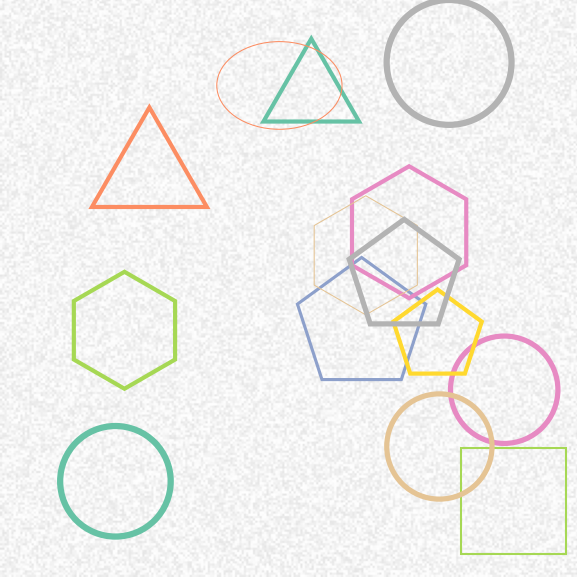[{"shape": "triangle", "thickness": 2, "radius": 0.48, "center": [0.539, 0.836]}, {"shape": "circle", "thickness": 3, "radius": 0.48, "center": [0.2, 0.166]}, {"shape": "oval", "thickness": 0.5, "radius": 0.54, "center": [0.484, 0.851]}, {"shape": "triangle", "thickness": 2, "radius": 0.57, "center": [0.259, 0.698]}, {"shape": "pentagon", "thickness": 1.5, "radius": 0.58, "center": [0.626, 0.436]}, {"shape": "hexagon", "thickness": 2, "radius": 0.57, "center": [0.708, 0.597]}, {"shape": "circle", "thickness": 2.5, "radius": 0.46, "center": [0.873, 0.324]}, {"shape": "hexagon", "thickness": 2, "radius": 0.51, "center": [0.216, 0.427]}, {"shape": "square", "thickness": 1, "radius": 0.46, "center": [0.889, 0.132]}, {"shape": "pentagon", "thickness": 2, "radius": 0.4, "center": [0.758, 0.417]}, {"shape": "circle", "thickness": 2.5, "radius": 0.46, "center": [0.761, 0.226]}, {"shape": "hexagon", "thickness": 0.5, "radius": 0.52, "center": [0.633, 0.557]}, {"shape": "circle", "thickness": 3, "radius": 0.54, "center": [0.778, 0.891]}, {"shape": "pentagon", "thickness": 2.5, "radius": 0.5, "center": [0.7, 0.519]}]